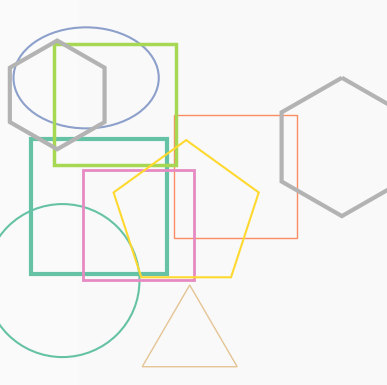[{"shape": "circle", "thickness": 1.5, "radius": 0.99, "center": [0.161, 0.271]}, {"shape": "square", "thickness": 3, "radius": 0.87, "center": [0.255, 0.464]}, {"shape": "square", "thickness": 1, "radius": 0.79, "center": [0.608, 0.542]}, {"shape": "oval", "thickness": 1.5, "radius": 0.94, "center": [0.222, 0.798]}, {"shape": "square", "thickness": 2, "radius": 0.71, "center": [0.357, 0.415]}, {"shape": "square", "thickness": 2.5, "radius": 0.79, "center": [0.297, 0.73]}, {"shape": "pentagon", "thickness": 1.5, "radius": 0.98, "center": [0.48, 0.439]}, {"shape": "triangle", "thickness": 1, "radius": 0.71, "center": [0.49, 0.118]}, {"shape": "hexagon", "thickness": 3, "radius": 0.9, "center": [0.882, 0.618]}, {"shape": "hexagon", "thickness": 3, "radius": 0.71, "center": [0.148, 0.754]}]